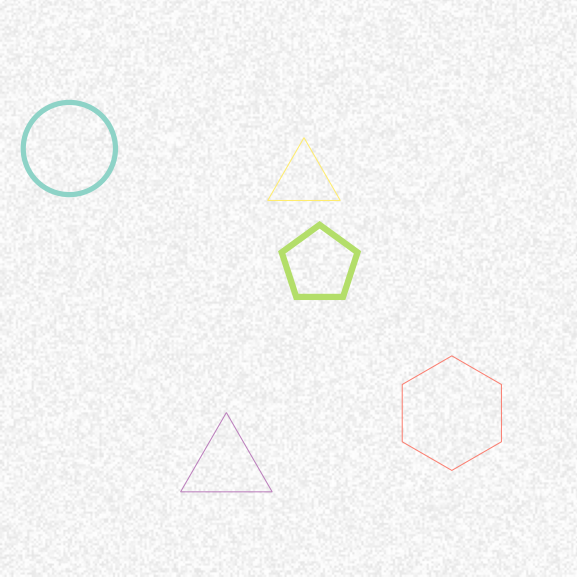[{"shape": "circle", "thickness": 2.5, "radius": 0.4, "center": [0.12, 0.742]}, {"shape": "hexagon", "thickness": 0.5, "radius": 0.5, "center": [0.782, 0.284]}, {"shape": "pentagon", "thickness": 3, "radius": 0.35, "center": [0.553, 0.541]}, {"shape": "triangle", "thickness": 0.5, "radius": 0.46, "center": [0.392, 0.193]}, {"shape": "triangle", "thickness": 0.5, "radius": 0.36, "center": [0.526, 0.688]}]